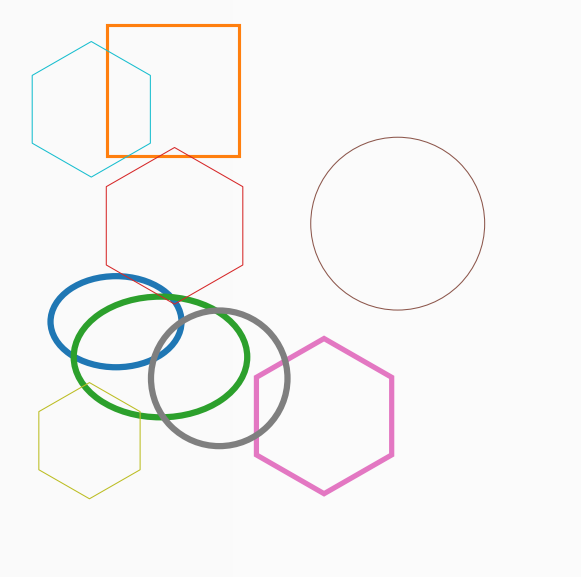[{"shape": "oval", "thickness": 3, "radius": 0.56, "center": [0.2, 0.442]}, {"shape": "square", "thickness": 1.5, "radius": 0.57, "center": [0.297, 0.842]}, {"shape": "oval", "thickness": 3, "radius": 0.75, "center": [0.276, 0.381]}, {"shape": "hexagon", "thickness": 0.5, "radius": 0.68, "center": [0.3, 0.608]}, {"shape": "circle", "thickness": 0.5, "radius": 0.75, "center": [0.684, 0.612]}, {"shape": "hexagon", "thickness": 2.5, "radius": 0.67, "center": [0.558, 0.279]}, {"shape": "circle", "thickness": 3, "radius": 0.59, "center": [0.377, 0.344]}, {"shape": "hexagon", "thickness": 0.5, "radius": 0.5, "center": [0.154, 0.236]}, {"shape": "hexagon", "thickness": 0.5, "radius": 0.59, "center": [0.157, 0.81]}]